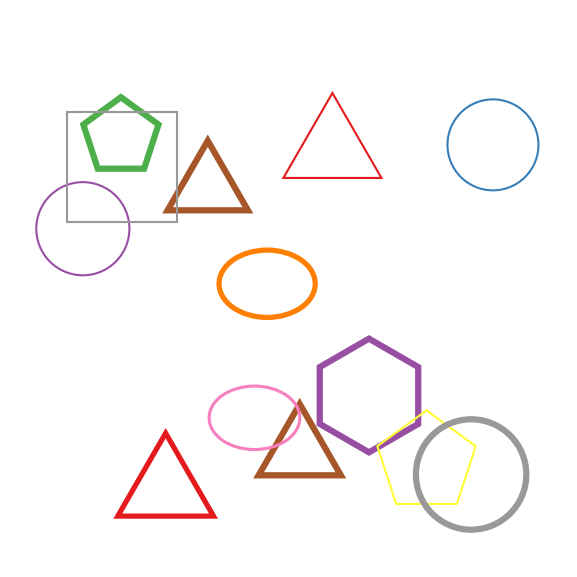[{"shape": "triangle", "thickness": 1, "radius": 0.49, "center": [0.576, 0.74]}, {"shape": "triangle", "thickness": 2.5, "radius": 0.48, "center": [0.287, 0.153]}, {"shape": "circle", "thickness": 1, "radius": 0.39, "center": [0.854, 0.748]}, {"shape": "pentagon", "thickness": 3, "radius": 0.34, "center": [0.209, 0.762]}, {"shape": "circle", "thickness": 1, "radius": 0.4, "center": [0.143, 0.603]}, {"shape": "hexagon", "thickness": 3, "radius": 0.49, "center": [0.639, 0.314]}, {"shape": "oval", "thickness": 2.5, "radius": 0.42, "center": [0.463, 0.508]}, {"shape": "pentagon", "thickness": 1, "radius": 0.45, "center": [0.739, 0.199]}, {"shape": "triangle", "thickness": 3, "radius": 0.41, "center": [0.519, 0.217]}, {"shape": "triangle", "thickness": 3, "radius": 0.4, "center": [0.36, 0.675]}, {"shape": "oval", "thickness": 1.5, "radius": 0.39, "center": [0.441, 0.276]}, {"shape": "circle", "thickness": 3, "radius": 0.48, "center": [0.816, 0.178]}, {"shape": "square", "thickness": 1, "radius": 0.48, "center": [0.212, 0.71]}]